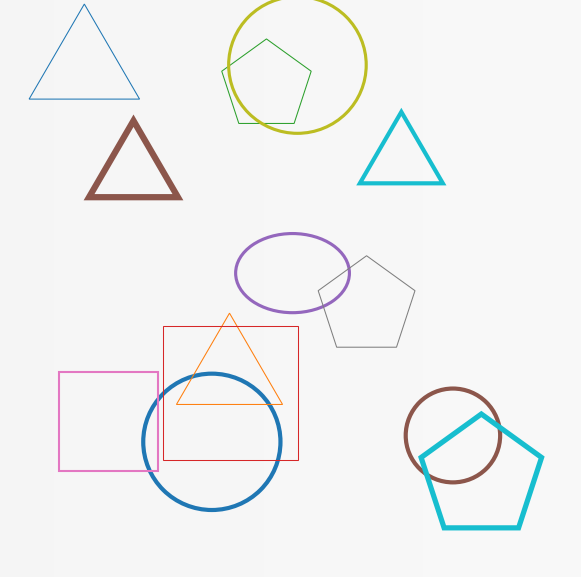[{"shape": "triangle", "thickness": 0.5, "radius": 0.55, "center": [0.145, 0.882]}, {"shape": "circle", "thickness": 2, "radius": 0.59, "center": [0.364, 0.234]}, {"shape": "triangle", "thickness": 0.5, "radius": 0.53, "center": [0.395, 0.351]}, {"shape": "pentagon", "thickness": 0.5, "radius": 0.4, "center": [0.458, 0.851]}, {"shape": "square", "thickness": 0.5, "radius": 0.58, "center": [0.396, 0.318]}, {"shape": "oval", "thickness": 1.5, "radius": 0.49, "center": [0.503, 0.526]}, {"shape": "triangle", "thickness": 3, "radius": 0.44, "center": [0.23, 0.702]}, {"shape": "circle", "thickness": 2, "radius": 0.41, "center": [0.779, 0.245]}, {"shape": "square", "thickness": 1, "radius": 0.43, "center": [0.186, 0.269]}, {"shape": "pentagon", "thickness": 0.5, "radius": 0.44, "center": [0.631, 0.469]}, {"shape": "circle", "thickness": 1.5, "radius": 0.59, "center": [0.512, 0.887]}, {"shape": "pentagon", "thickness": 2.5, "radius": 0.54, "center": [0.828, 0.173]}, {"shape": "triangle", "thickness": 2, "radius": 0.41, "center": [0.69, 0.723]}]